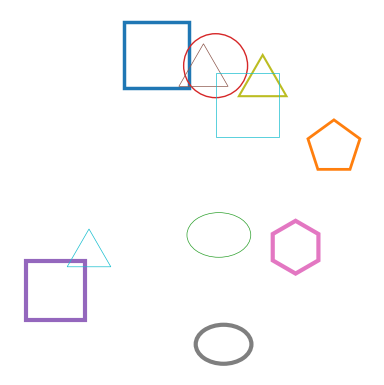[{"shape": "square", "thickness": 2.5, "radius": 0.43, "center": [0.406, 0.857]}, {"shape": "pentagon", "thickness": 2, "radius": 0.36, "center": [0.867, 0.618]}, {"shape": "oval", "thickness": 0.5, "radius": 0.41, "center": [0.568, 0.39]}, {"shape": "circle", "thickness": 1, "radius": 0.42, "center": [0.56, 0.829]}, {"shape": "square", "thickness": 3, "radius": 0.39, "center": [0.144, 0.245]}, {"shape": "triangle", "thickness": 0.5, "radius": 0.37, "center": [0.528, 0.813]}, {"shape": "hexagon", "thickness": 3, "radius": 0.34, "center": [0.768, 0.358]}, {"shape": "oval", "thickness": 3, "radius": 0.36, "center": [0.581, 0.106]}, {"shape": "triangle", "thickness": 1.5, "radius": 0.36, "center": [0.682, 0.786]}, {"shape": "square", "thickness": 0.5, "radius": 0.41, "center": [0.643, 0.728]}, {"shape": "triangle", "thickness": 0.5, "radius": 0.33, "center": [0.231, 0.34]}]